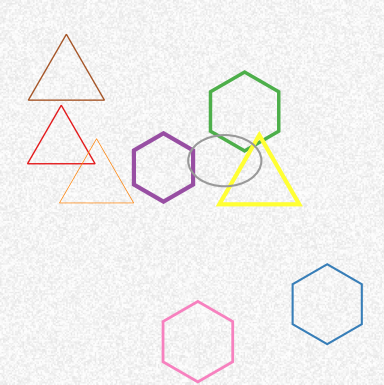[{"shape": "triangle", "thickness": 1, "radius": 0.51, "center": [0.159, 0.625]}, {"shape": "hexagon", "thickness": 1.5, "radius": 0.52, "center": [0.85, 0.21]}, {"shape": "hexagon", "thickness": 2.5, "radius": 0.51, "center": [0.635, 0.71]}, {"shape": "hexagon", "thickness": 3, "radius": 0.44, "center": [0.425, 0.565]}, {"shape": "triangle", "thickness": 0.5, "radius": 0.56, "center": [0.251, 0.529]}, {"shape": "triangle", "thickness": 3, "radius": 0.6, "center": [0.674, 0.529]}, {"shape": "triangle", "thickness": 1, "radius": 0.57, "center": [0.172, 0.797]}, {"shape": "hexagon", "thickness": 2, "radius": 0.52, "center": [0.514, 0.113]}, {"shape": "oval", "thickness": 1.5, "radius": 0.48, "center": [0.584, 0.583]}]